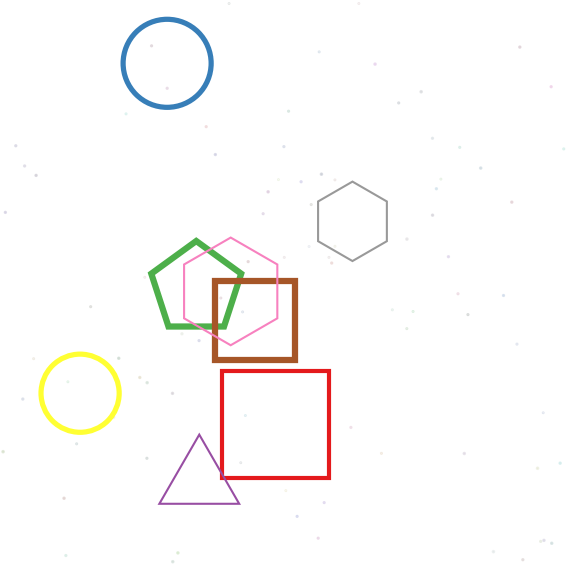[{"shape": "square", "thickness": 2, "radius": 0.46, "center": [0.477, 0.264]}, {"shape": "circle", "thickness": 2.5, "radius": 0.38, "center": [0.289, 0.89]}, {"shape": "pentagon", "thickness": 3, "radius": 0.41, "center": [0.34, 0.5]}, {"shape": "triangle", "thickness": 1, "radius": 0.4, "center": [0.345, 0.167]}, {"shape": "circle", "thickness": 2.5, "radius": 0.34, "center": [0.139, 0.318]}, {"shape": "square", "thickness": 3, "radius": 0.34, "center": [0.442, 0.444]}, {"shape": "hexagon", "thickness": 1, "radius": 0.47, "center": [0.399, 0.495]}, {"shape": "hexagon", "thickness": 1, "radius": 0.34, "center": [0.61, 0.616]}]